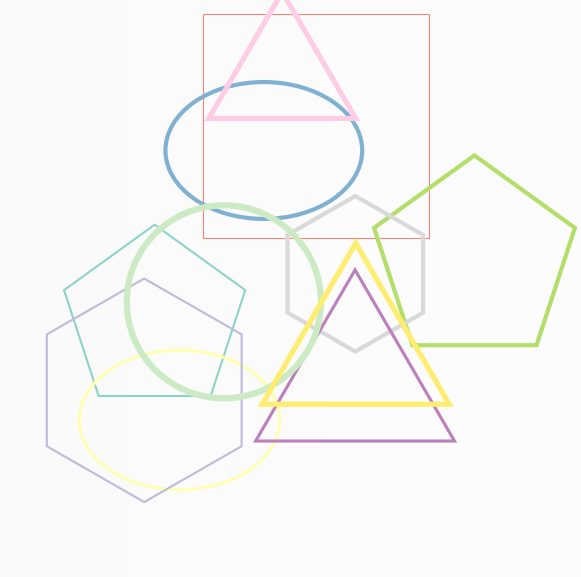[{"shape": "pentagon", "thickness": 1, "radius": 0.82, "center": [0.266, 0.446]}, {"shape": "oval", "thickness": 1.5, "radius": 0.86, "center": [0.309, 0.272]}, {"shape": "hexagon", "thickness": 1, "radius": 0.97, "center": [0.248, 0.323]}, {"shape": "square", "thickness": 0.5, "radius": 0.97, "center": [0.544, 0.781]}, {"shape": "oval", "thickness": 2, "radius": 0.85, "center": [0.454, 0.739]}, {"shape": "pentagon", "thickness": 2, "radius": 0.91, "center": [0.816, 0.548]}, {"shape": "triangle", "thickness": 2.5, "radius": 0.73, "center": [0.486, 0.867]}, {"shape": "hexagon", "thickness": 2, "radius": 0.67, "center": [0.611, 0.525]}, {"shape": "triangle", "thickness": 1.5, "radius": 0.99, "center": [0.611, 0.334]}, {"shape": "circle", "thickness": 3, "radius": 0.84, "center": [0.385, 0.477]}, {"shape": "triangle", "thickness": 2.5, "radius": 0.93, "center": [0.612, 0.392]}]